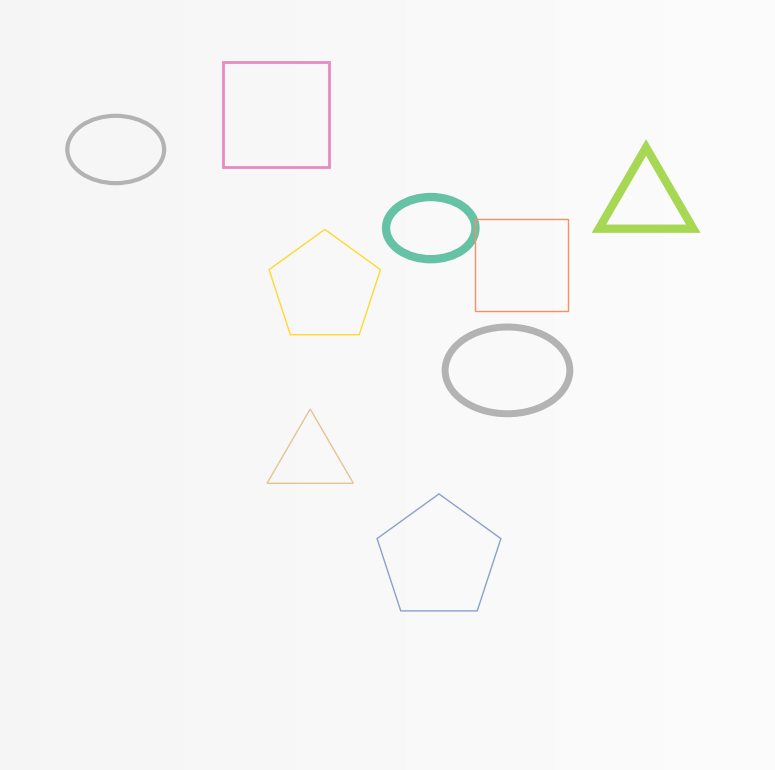[{"shape": "oval", "thickness": 3, "radius": 0.29, "center": [0.556, 0.704]}, {"shape": "square", "thickness": 0.5, "radius": 0.3, "center": [0.673, 0.656]}, {"shape": "pentagon", "thickness": 0.5, "radius": 0.42, "center": [0.566, 0.275]}, {"shape": "square", "thickness": 1, "radius": 0.34, "center": [0.356, 0.851]}, {"shape": "triangle", "thickness": 3, "radius": 0.35, "center": [0.834, 0.738]}, {"shape": "pentagon", "thickness": 0.5, "radius": 0.38, "center": [0.419, 0.626]}, {"shape": "triangle", "thickness": 0.5, "radius": 0.32, "center": [0.4, 0.404]}, {"shape": "oval", "thickness": 1.5, "radius": 0.31, "center": [0.149, 0.806]}, {"shape": "oval", "thickness": 2.5, "radius": 0.4, "center": [0.655, 0.519]}]